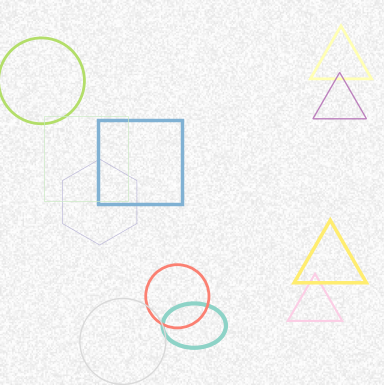[{"shape": "oval", "thickness": 3, "radius": 0.41, "center": [0.505, 0.154]}, {"shape": "triangle", "thickness": 2, "radius": 0.46, "center": [0.886, 0.841]}, {"shape": "hexagon", "thickness": 0.5, "radius": 0.56, "center": [0.259, 0.475]}, {"shape": "circle", "thickness": 2, "radius": 0.41, "center": [0.461, 0.23]}, {"shape": "square", "thickness": 2.5, "radius": 0.54, "center": [0.363, 0.578]}, {"shape": "circle", "thickness": 2, "radius": 0.56, "center": [0.108, 0.79]}, {"shape": "triangle", "thickness": 1.5, "radius": 0.41, "center": [0.818, 0.207]}, {"shape": "circle", "thickness": 1, "radius": 0.56, "center": [0.319, 0.113]}, {"shape": "triangle", "thickness": 1, "radius": 0.4, "center": [0.882, 0.732]}, {"shape": "square", "thickness": 0.5, "radius": 0.55, "center": [0.223, 0.589]}, {"shape": "triangle", "thickness": 2.5, "radius": 0.54, "center": [0.858, 0.32]}]